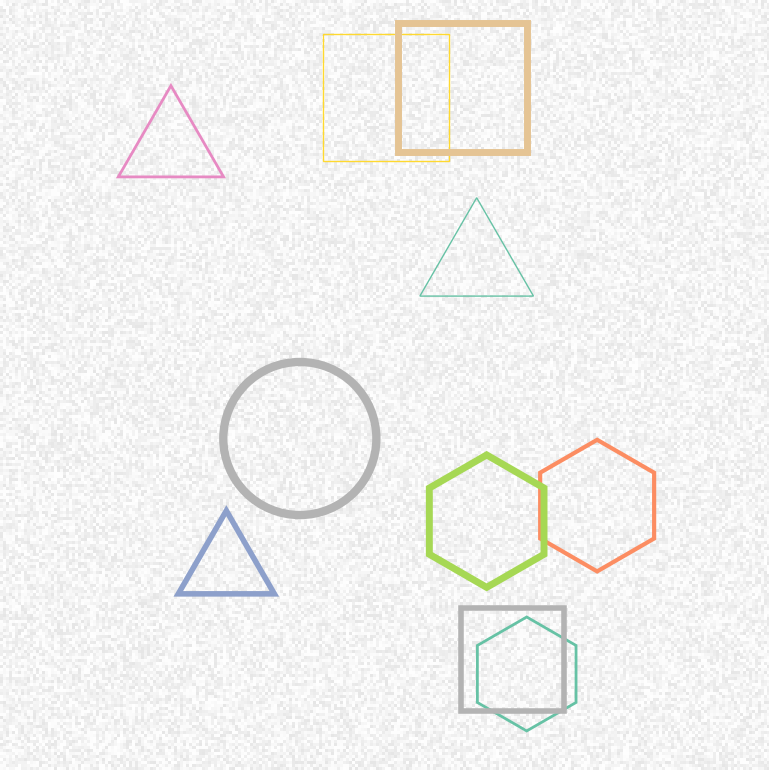[{"shape": "triangle", "thickness": 0.5, "radius": 0.43, "center": [0.619, 0.658]}, {"shape": "hexagon", "thickness": 1, "radius": 0.37, "center": [0.684, 0.125]}, {"shape": "hexagon", "thickness": 1.5, "radius": 0.43, "center": [0.776, 0.343]}, {"shape": "triangle", "thickness": 2, "radius": 0.36, "center": [0.294, 0.265]}, {"shape": "triangle", "thickness": 1, "radius": 0.39, "center": [0.222, 0.81]}, {"shape": "hexagon", "thickness": 2.5, "radius": 0.43, "center": [0.632, 0.323]}, {"shape": "square", "thickness": 0.5, "radius": 0.41, "center": [0.501, 0.873]}, {"shape": "square", "thickness": 2.5, "radius": 0.42, "center": [0.6, 0.886]}, {"shape": "square", "thickness": 2, "radius": 0.33, "center": [0.666, 0.144]}, {"shape": "circle", "thickness": 3, "radius": 0.5, "center": [0.389, 0.431]}]